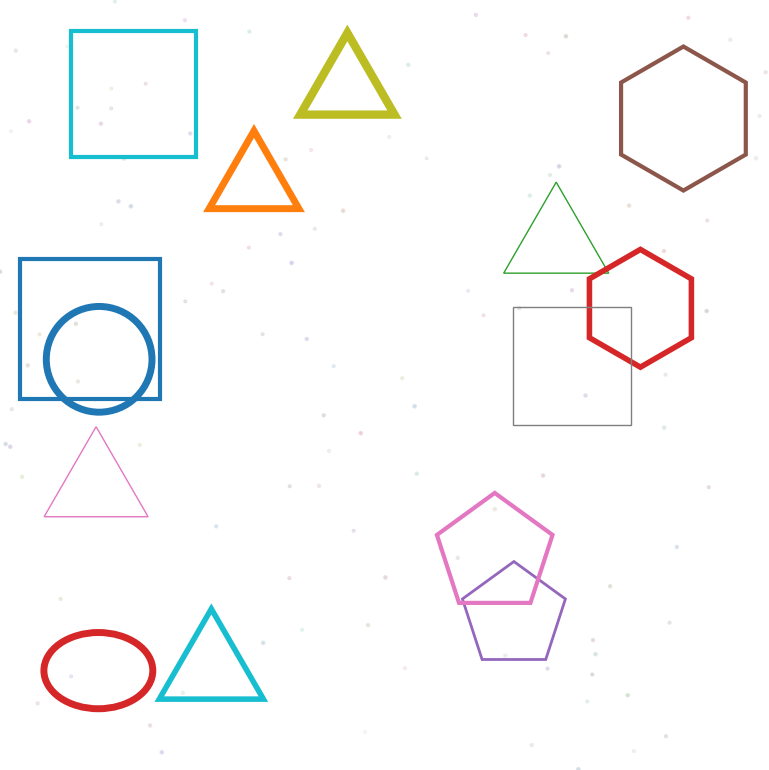[{"shape": "square", "thickness": 1.5, "radius": 0.46, "center": [0.117, 0.573]}, {"shape": "circle", "thickness": 2.5, "radius": 0.34, "center": [0.129, 0.533]}, {"shape": "triangle", "thickness": 2.5, "radius": 0.34, "center": [0.33, 0.763]}, {"shape": "triangle", "thickness": 0.5, "radius": 0.39, "center": [0.722, 0.685]}, {"shape": "oval", "thickness": 2.5, "radius": 0.35, "center": [0.128, 0.129]}, {"shape": "hexagon", "thickness": 2, "radius": 0.38, "center": [0.832, 0.6]}, {"shape": "pentagon", "thickness": 1, "radius": 0.35, "center": [0.667, 0.2]}, {"shape": "hexagon", "thickness": 1.5, "radius": 0.47, "center": [0.888, 0.846]}, {"shape": "pentagon", "thickness": 1.5, "radius": 0.39, "center": [0.642, 0.281]}, {"shape": "triangle", "thickness": 0.5, "radius": 0.39, "center": [0.125, 0.368]}, {"shape": "square", "thickness": 0.5, "radius": 0.38, "center": [0.743, 0.525]}, {"shape": "triangle", "thickness": 3, "radius": 0.35, "center": [0.451, 0.887]}, {"shape": "triangle", "thickness": 2, "radius": 0.39, "center": [0.274, 0.131]}, {"shape": "square", "thickness": 1.5, "radius": 0.41, "center": [0.173, 0.878]}]